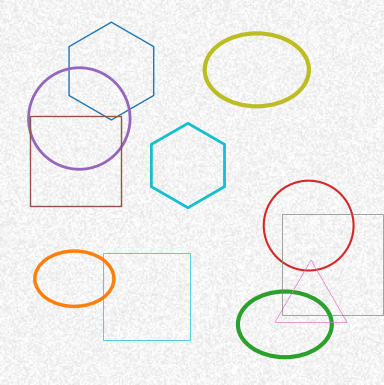[{"shape": "hexagon", "thickness": 1, "radius": 0.63, "center": [0.289, 0.815]}, {"shape": "oval", "thickness": 2.5, "radius": 0.51, "center": [0.193, 0.276]}, {"shape": "oval", "thickness": 3, "radius": 0.61, "center": [0.74, 0.157]}, {"shape": "circle", "thickness": 1.5, "radius": 0.58, "center": [0.802, 0.414]}, {"shape": "circle", "thickness": 2, "radius": 0.66, "center": [0.206, 0.692]}, {"shape": "square", "thickness": 1, "radius": 0.59, "center": [0.196, 0.581]}, {"shape": "triangle", "thickness": 0.5, "radius": 0.54, "center": [0.808, 0.217]}, {"shape": "square", "thickness": 0.5, "radius": 0.66, "center": [0.863, 0.312]}, {"shape": "oval", "thickness": 3, "radius": 0.68, "center": [0.667, 0.819]}, {"shape": "hexagon", "thickness": 2, "radius": 0.55, "center": [0.488, 0.57]}, {"shape": "square", "thickness": 0.5, "radius": 0.56, "center": [0.381, 0.229]}]